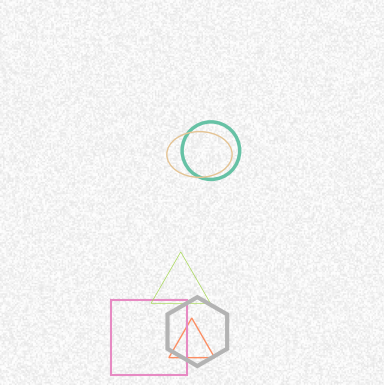[{"shape": "circle", "thickness": 2.5, "radius": 0.37, "center": [0.548, 0.609]}, {"shape": "triangle", "thickness": 1, "radius": 0.34, "center": [0.498, 0.105]}, {"shape": "square", "thickness": 1.5, "radius": 0.49, "center": [0.387, 0.123]}, {"shape": "triangle", "thickness": 0.5, "radius": 0.45, "center": [0.469, 0.257]}, {"shape": "oval", "thickness": 1, "radius": 0.42, "center": [0.518, 0.599]}, {"shape": "hexagon", "thickness": 3, "radius": 0.45, "center": [0.513, 0.139]}]